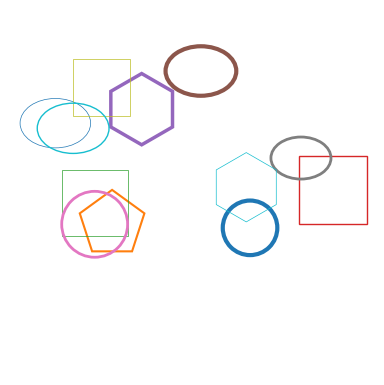[{"shape": "circle", "thickness": 3, "radius": 0.35, "center": [0.649, 0.408]}, {"shape": "oval", "thickness": 0.5, "radius": 0.46, "center": [0.144, 0.68]}, {"shape": "pentagon", "thickness": 1.5, "radius": 0.44, "center": [0.291, 0.419]}, {"shape": "square", "thickness": 0.5, "radius": 0.43, "center": [0.246, 0.473]}, {"shape": "square", "thickness": 1, "radius": 0.44, "center": [0.865, 0.507]}, {"shape": "hexagon", "thickness": 2.5, "radius": 0.46, "center": [0.368, 0.716]}, {"shape": "oval", "thickness": 3, "radius": 0.46, "center": [0.522, 0.816]}, {"shape": "circle", "thickness": 2, "radius": 0.43, "center": [0.246, 0.417]}, {"shape": "oval", "thickness": 2, "radius": 0.39, "center": [0.782, 0.59]}, {"shape": "square", "thickness": 0.5, "radius": 0.37, "center": [0.264, 0.774]}, {"shape": "oval", "thickness": 1, "radius": 0.47, "center": [0.19, 0.667]}, {"shape": "hexagon", "thickness": 0.5, "radius": 0.45, "center": [0.64, 0.514]}]